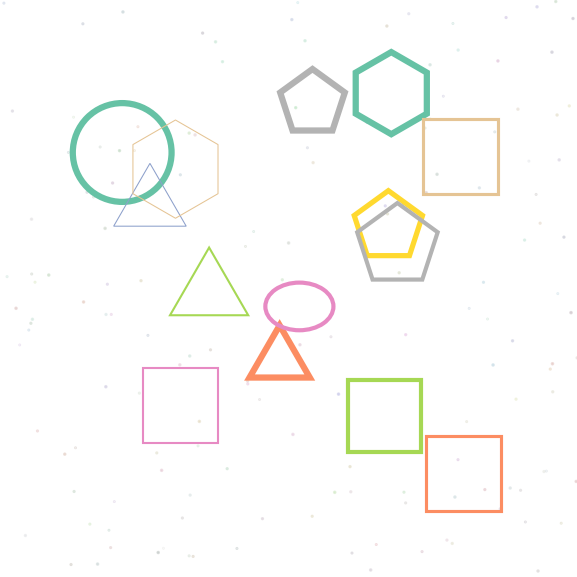[{"shape": "circle", "thickness": 3, "radius": 0.43, "center": [0.212, 0.735]}, {"shape": "hexagon", "thickness": 3, "radius": 0.36, "center": [0.678, 0.838]}, {"shape": "triangle", "thickness": 3, "radius": 0.3, "center": [0.484, 0.376]}, {"shape": "square", "thickness": 1.5, "radius": 0.33, "center": [0.802, 0.179]}, {"shape": "triangle", "thickness": 0.5, "radius": 0.36, "center": [0.26, 0.644]}, {"shape": "oval", "thickness": 2, "radius": 0.29, "center": [0.518, 0.469]}, {"shape": "square", "thickness": 1, "radius": 0.33, "center": [0.313, 0.297]}, {"shape": "square", "thickness": 2, "radius": 0.31, "center": [0.666, 0.278]}, {"shape": "triangle", "thickness": 1, "radius": 0.39, "center": [0.362, 0.492]}, {"shape": "pentagon", "thickness": 2.5, "radius": 0.31, "center": [0.672, 0.607]}, {"shape": "square", "thickness": 1.5, "radius": 0.33, "center": [0.797, 0.728]}, {"shape": "hexagon", "thickness": 0.5, "radius": 0.43, "center": [0.304, 0.706]}, {"shape": "pentagon", "thickness": 3, "radius": 0.29, "center": [0.541, 0.821]}, {"shape": "pentagon", "thickness": 2, "radius": 0.37, "center": [0.688, 0.574]}]